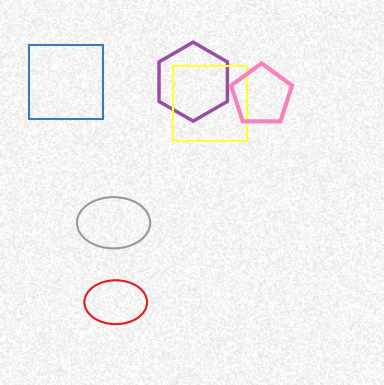[{"shape": "oval", "thickness": 1.5, "radius": 0.41, "center": [0.301, 0.215]}, {"shape": "square", "thickness": 1.5, "radius": 0.48, "center": [0.172, 0.787]}, {"shape": "hexagon", "thickness": 2.5, "radius": 0.51, "center": [0.502, 0.788]}, {"shape": "square", "thickness": 1.5, "radius": 0.48, "center": [0.546, 0.731]}, {"shape": "pentagon", "thickness": 3, "radius": 0.42, "center": [0.679, 0.752]}, {"shape": "oval", "thickness": 1.5, "radius": 0.48, "center": [0.295, 0.421]}]